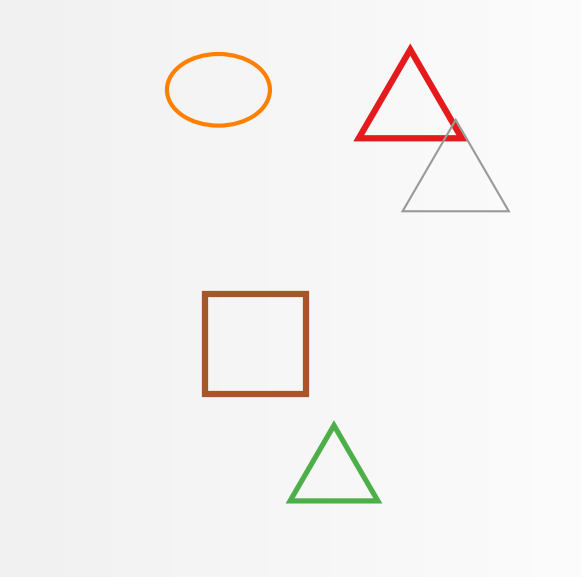[{"shape": "triangle", "thickness": 3, "radius": 0.51, "center": [0.706, 0.811]}, {"shape": "triangle", "thickness": 2.5, "radius": 0.44, "center": [0.575, 0.175]}, {"shape": "oval", "thickness": 2, "radius": 0.44, "center": [0.376, 0.844]}, {"shape": "square", "thickness": 3, "radius": 0.43, "center": [0.44, 0.404]}, {"shape": "triangle", "thickness": 1, "radius": 0.53, "center": [0.784, 0.686]}]